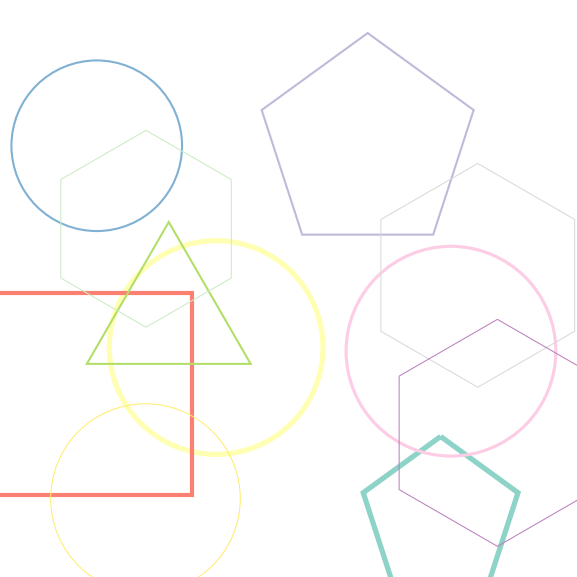[{"shape": "pentagon", "thickness": 2.5, "radius": 0.7, "center": [0.763, 0.102]}, {"shape": "circle", "thickness": 2.5, "radius": 0.93, "center": [0.374, 0.397]}, {"shape": "pentagon", "thickness": 1, "radius": 0.96, "center": [0.637, 0.749]}, {"shape": "square", "thickness": 2, "radius": 0.87, "center": [0.158, 0.317]}, {"shape": "circle", "thickness": 1, "radius": 0.74, "center": [0.168, 0.747]}, {"shape": "triangle", "thickness": 1, "radius": 0.82, "center": [0.292, 0.451]}, {"shape": "circle", "thickness": 1.5, "radius": 0.91, "center": [0.781, 0.391]}, {"shape": "hexagon", "thickness": 0.5, "radius": 0.97, "center": [0.827, 0.522]}, {"shape": "hexagon", "thickness": 0.5, "radius": 0.98, "center": [0.861, 0.25]}, {"shape": "hexagon", "thickness": 0.5, "radius": 0.85, "center": [0.253, 0.603]}, {"shape": "circle", "thickness": 0.5, "radius": 0.82, "center": [0.252, 0.136]}]